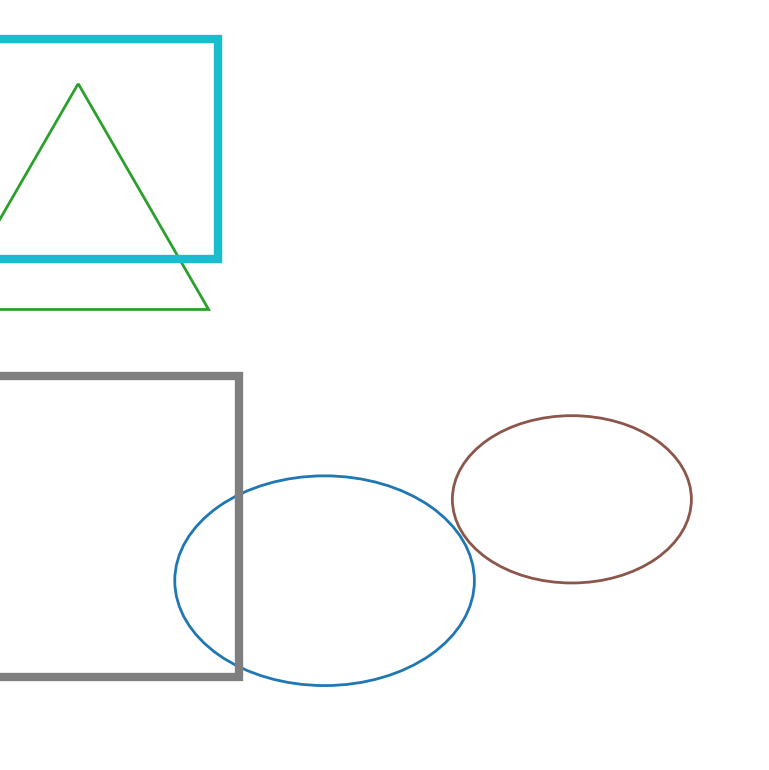[{"shape": "oval", "thickness": 1, "radius": 0.97, "center": [0.422, 0.246]}, {"shape": "triangle", "thickness": 1, "radius": 0.98, "center": [0.102, 0.696]}, {"shape": "oval", "thickness": 1, "radius": 0.78, "center": [0.743, 0.352]}, {"shape": "square", "thickness": 3, "radius": 0.98, "center": [0.114, 0.317]}, {"shape": "square", "thickness": 3, "radius": 0.71, "center": [0.14, 0.806]}]